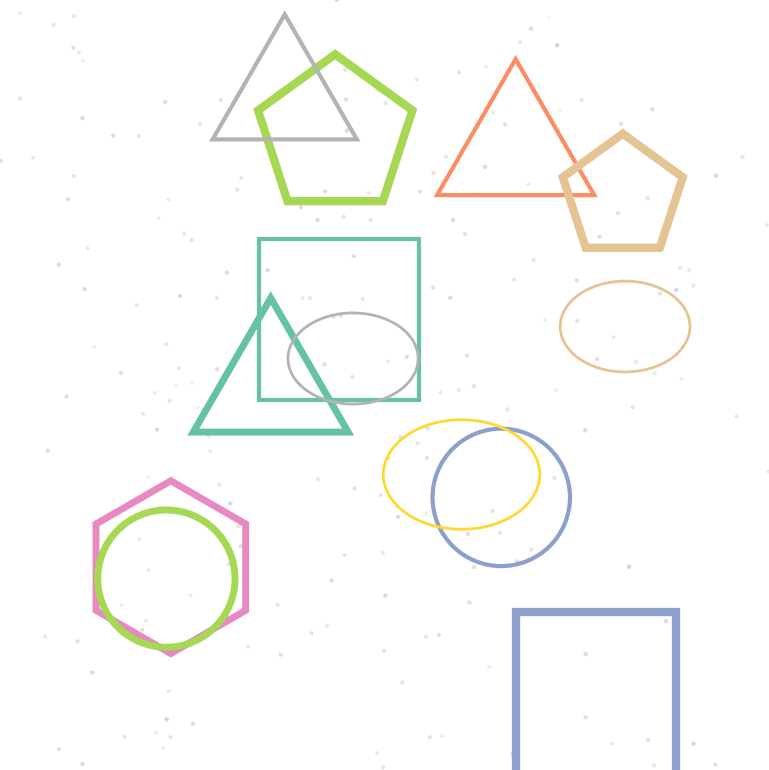[{"shape": "square", "thickness": 1.5, "radius": 0.52, "center": [0.44, 0.585]}, {"shape": "triangle", "thickness": 2.5, "radius": 0.58, "center": [0.352, 0.497]}, {"shape": "triangle", "thickness": 1.5, "radius": 0.59, "center": [0.67, 0.806]}, {"shape": "circle", "thickness": 1.5, "radius": 0.45, "center": [0.651, 0.354]}, {"shape": "square", "thickness": 3, "radius": 0.52, "center": [0.774, 0.102]}, {"shape": "hexagon", "thickness": 2.5, "radius": 0.56, "center": [0.222, 0.263]}, {"shape": "pentagon", "thickness": 3, "radius": 0.53, "center": [0.435, 0.824]}, {"shape": "circle", "thickness": 2.5, "radius": 0.45, "center": [0.216, 0.249]}, {"shape": "oval", "thickness": 1, "radius": 0.51, "center": [0.599, 0.384]}, {"shape": "oval", "thickness": 1, "radius": 0.42, "center": [0.812, 0.576]}, {"shape": "pentagon", "thickness": 3, "radius": 0.41, "center": [0.809, 0.744]}, {"shape": "triangle", "thickness": 1.5, "radius": 0.54, "center": [0.37, 0.873]}, {"shape": "oval", "thickness": 1, "radius": 0.42, "center": [0.459, 0.534]}]